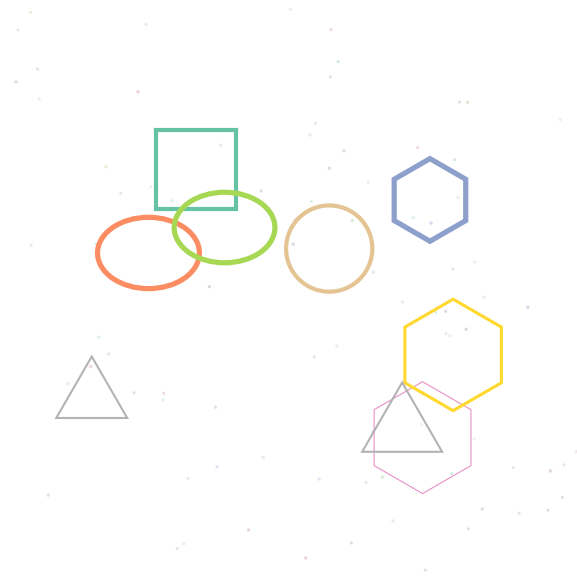[{"shape": "square", "thickness": 2, "radius": 0.34, "center": [0.34, 0.706]}, {"shape": "oval", "thickness": 2.5, "radius": 0.44, "center": [0.257, 0.561]}, {"shape": "hexagon", "thickness": 2.5, "radius": 0.36, "center": [0.745, 0.653]}, {"shape": "hexagon", "thickness": 0.5, "radius": 0.48, "center": [0.732, 0.241]}, {"shape": "oval", "thickness": 2.5, "radius": 0.44, "center": [0.389, 0.605]}, {"shape": "hexagon", "thickness": 1.5, "radius": 0.48, "center": [0.785, 0.385]}, {"shape": "circle", "thickness": 2, "radius": 0.37, "center": [0.57, 0.569]}, {"shape": "triangle", "thickness": 1, "radius": 0.4, "center": [0.696, 0.257]}, {"shape": "triangle", "thickness": 1, "radius": 0.35, "center": [0.159, 0.311]}]